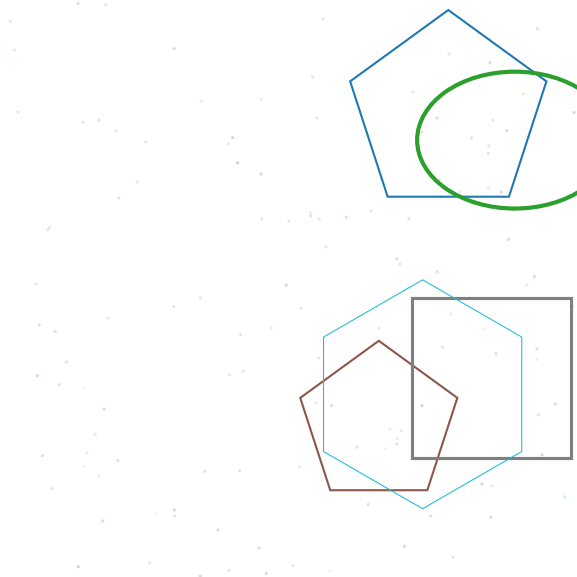[{"shape": "pentagon", "thickness": 1, "radius": 0.89, "center": [0.776, 0.803]}, {"shape": "oval", "thickness": 2, "radius": 0.85, "center": [0.892, 0.757]}, {"shape": "pentagon", "thickness": 1, "radius": 0.72, "center": [0.656, 0.266]}, {"shape": "square", "thickness": 1.5, "radius": 0.69, "center": [0.851, 0.345]}, {"shape": "hexagon", "thickness": 0.5, "radius": 0.99, "center": [0.732, 0.316]}]